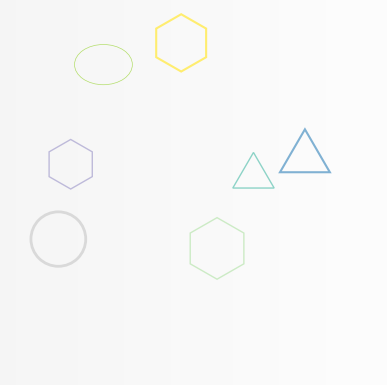[{"shape": "triangle", "thickness": 1, "radius": 0.31, "center": [0.654, 0.542]}, {"shape": "hexagon", "thickness": 1, "radius": 0.32, "center": [0.182, 0.573]}, {"shape": "triangle", "thickness": 1.5, "radius": 0.37, "center": [0.787, 0.59]}, {"shape": "oval", "thickness": 0.5, "radius": 0.37, "center": [0.267, 0.832]}, {"shape": "circle", "thickness": 2, "radius": 0.35, "center": [0.151, 0.379]}, {"shape": "hexagon", "thickness": 1, "radius": 0.4, "center": [0.56, 0.355]}, {"shape": "hexagon", "thickness": 1.5, "radius": 0.37, "center": [0.468, 0.889]}]